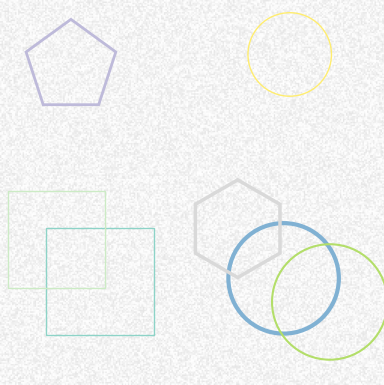[{"shape": "square", "thickness": 1, "radius": 0.7, "center": [0.26, 0.269]}, {"shape": "pentagon", "thickness": 2, "radius": 0.61, "center": [0.184, 0.827]}, {"shape": "circle", "thickness": 3, "radius": 0.72, "center": [0.737, 0.277]}, {"shape": "circle", "thickness": 1.5, "radius": 0.75, "center": [0.857, 0.216]}, {"shape": "hexagon", "thickness": 2.5, "radius": 0.63, "center": [0.617, 0.406]}, {"shape": "square", "thickness": 1, "radius": 0.63, "center": [0.147, 0.377]}, {"shape": "circle", "thickness": 1, "radius": 0.54, "center": [0.752, 0.859]}]